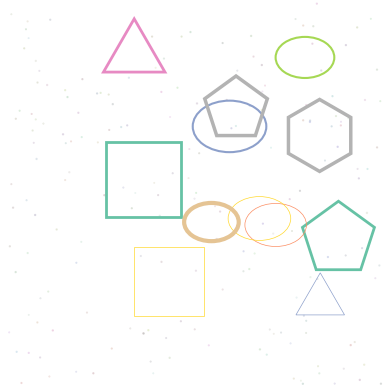[{"shape": "pentagon", "thickness": 2, "radius": 0.49, "center": [0.879, 0.379]}, {"shape": "square", "thickness": 2, "radius": 0.48, "center": [0.373, 0.534]}, {"shape": "oval", "thickness": 0.5, "radius": 0.4, "center": [0.716, 0.416]}, {"shape": "oval", "thickness": 1.5, "radius": 0.48, "center": [0.596, 0.672]}, {"shape": "triangle", "thickness": 0.5, "radius": 0.36, "center": [0.832, 0.218]}, {"shape": "triangle", "thickness": 2, "radius": 0.46, "center": [0.349, 0.859]}, {"shape": "oval", "thickness": 1.5, "radius": 0.38, "center": [0.792, 0.851]}, {"shape": "oval", "thickness": 0.5, "radius": 0.41, "center": [0.674, 0.432]}, {"shape": "square", "thickness": 0.5, "radius": 0.45, "center": [0.438, 0.268]}, {"shape": "oval", "thickness": 3, "radius": 0.35, "center": [0.549, 0.423]}, {"shape": "hexagon", "thickness": 2.5, "radius": 0.47, "center": [0.83, 0.648]}, {"shape": "pentagon", "thickness": 2.5, "radius": 0.43, "center": [0.613, 0.717]}]